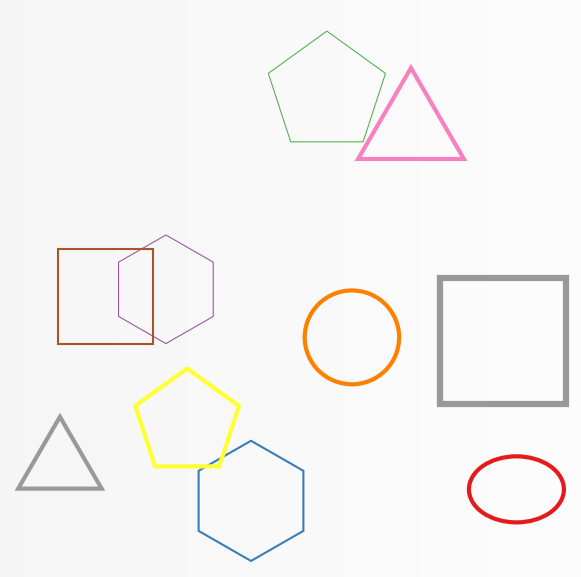[{"shape": "oval", "thickness": 2, "radius": 0.41, "center": [0.888, 0.152]}, {"shape": "hexagon", "thickness": 1, "radius": 0.52, "center": [0.432, 0.132]}, {"shape": "pentagon", "thickness": 0.5, "radius": 0.53, "center": [0.562, 0.839]}, {"shape": "hexagon", "thickness": 0.5, "radius": 0.47, "center": [0.285, 0.498]}, {"shape": "circle", "thickness": 2, "radius": 0.41, "center": [0.605, 0.415]}, {"shape": "pentagon", "thickness": 2, "radius": 0.47, "center": [0.322, 0.267]}, {"shape": "square", "thickness": 1, "radius": 0.41, "center": [0.181, 0.486]}, {"shape": "triangle", "thickness": 2, "radius": 0.53, "center": [0.707, 0.776]}, {"shape": "square", "thickness": 3, "radius": 0.54, "center": [0.865, 0.409]}, {"shape": "triangle", "thickness": 2, "radius": 0.41, "center": [0.103, 0.194]}]